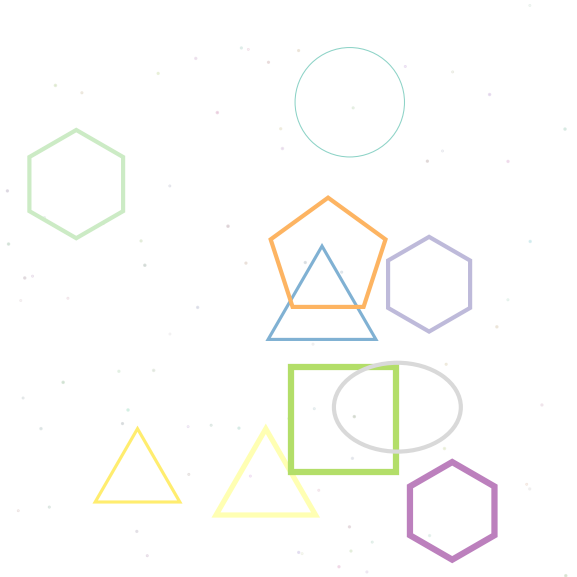[{"shape": "circle", "thickness": 0.5, "radius": 0.47, "center": [0.606, 0.822]}, {"shape": "triangle", "thickness": 2.5, "radius": 0.5, "center": [0.46, 0.157]}, {"shape": "hexagon", "thickness": 2, "radius": 0.41, "center": [0.743, 0.507]}, {"shape": "triangle", "thickness": 1.5, "radius": 0.54, "center": [0.558, 0.465]}, {"shape": "pentagon", "thickness": 2, "radius": 0.52, "center": [0.568, 0.552]}, {"shape": "square", "thickness": 3, "radius": 0.46, "center": [0.595, 0.273]}, {"shape": "oval", "thickness": 2, "radius": 0.55, "center": [0.688, 0.294]}, {"shape": "hexagon", "thickness": 3, "radius": 0.42, "center": [0.783, 0.115]}, {"shape": "hexagon", "thickness": 2, "radius": 0.47, "center": [0.132, 0.68]}, {"shape": "triangle", "thickness": 1.5, "radius": 0.42, "center": [0.238, 0.172]}]